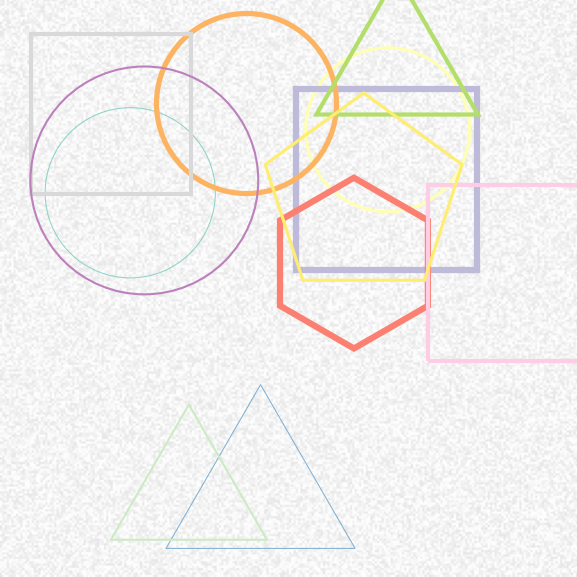[{"shape": "circle", "thickness": 0.5, "radius": 0.74, "center": [0.226, 0.665]}, {"shape": "circle", "thickness": 1.5, "radius": 0.71, "center": [0.671, 0.774]}, {"shape": "square", "thickness": 3, "radius": 0.78, "center": [0.67, 0.688]}, {"shape": "hexagon", "thickness": 3, "radius": 0.74, "center": [0.613, 0.544]}, {"shape": "triangle", "thickness": 0.5, "radius": 0.95, "center": [0.451, 0.144]}, {"shape": "circle", "thickness": 2.5, "radius": 0.78, "center": [0.427, 0.82]}, {"shape": "triangle", "thickness": 2, "radius": 0.81, "center": [0.688, 0.882]}, {"shape": "square", "thickness": 2, "radius": 0.76, "center": [0.893, 0.526]}, {"shape": "square", "thickness": 2, "radius": 0.69, "center": [0.191, 0.802]}, {"shape": "circle", "thickness": 1, "radius": 0.99, "center": [0.25, 0.687]}, {"shape": "triangle", "thickness": 1, "radius": 0.78, "center": [0.327, 0.142]}, {"shape": "pentagon", "thickness": 1.5, "radius": 0.9, "center": [0.63, 0.659]}]